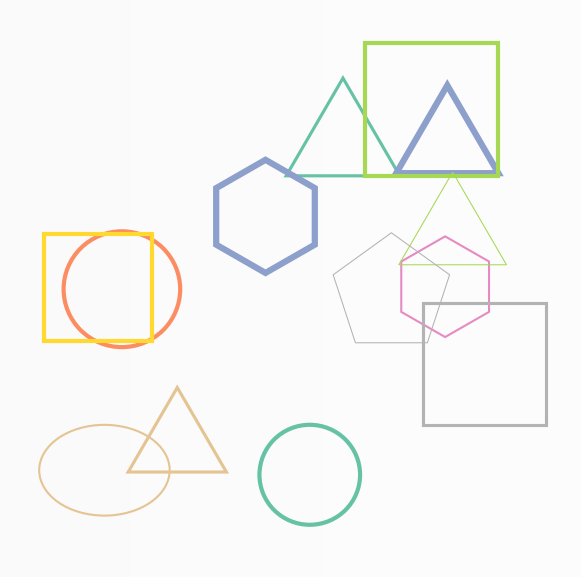[{"shape": "triangle", "thickness": 1.5, "radius": 0.56, "center": [0.59, 0.751]}, {"shape": "circle", "thickness": 2, "radius": 0.43, "center": [0.533, 0.177]}, {"shape": "circle", "thickness": 2, "radius": 0.5, "center": [0.21, 0.498]}, {"shape": "triangle", "thickness": 3, "radius": 0.51, "center": [0.77, 0.75]}, {"shape": "hexagon", "thickness": 3, "radius": 0.49, "center": [0.457, 0.624]}, {"shape": "hexagon", "thickness": 1, "radius": 0.44, "center": [0.766, 0.503]}, {"shape": "square", "thickness": 2, "radius": 0.57, "center": [0.743, 0.81]}, {"shape": "triangle", "thickness": 0.5, "radius": 0.53, "center": [0.779, 0.594]}, {"shape": "square", "thickness": 2, "radius": 0.46, "center": [0.168, 0.501]}, {"shape": "triangle", "thickness": 1.5, "radius": 0.49, "center": [0.305, 0.231]}, {"shape": "oval", "thickness": 1, "radius": 0.56, "center": [0.18, 0.185]}, {"shape": "pentagon", "thickness": 0.5, "radius": 0.53, "center": [0.673, 0.491]}, {"shape": "square", "thickness": 1.5, "radius": 0.53, "center": [0.833, 0.369]}]